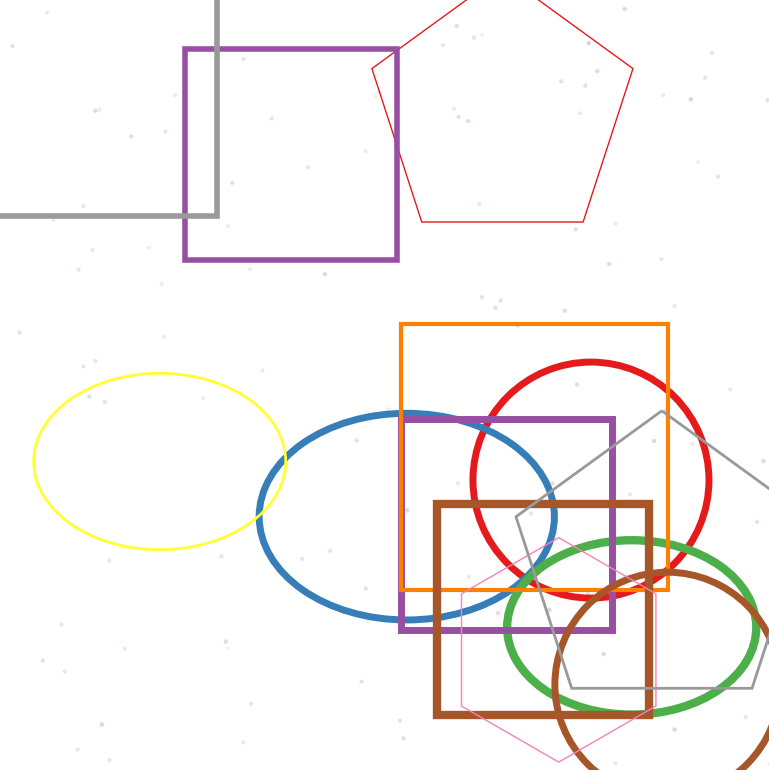[{"shape": "pentagon", "thickness": 0.5, "radius": 0.89, "center": [0.653, 0.856]}, {"shape": "circle", "thickness": 2.5, "radius": 0.77, "center": [0.767, 0.377]}, {"shape": "oval", "thickness": 2.5, "radius": 0.96, "center": [0.528, 0.329]}, {"shape": "oval", "thickness": 3, "radius": 0.81, "center": [0.82, 0.185]}, {"shape": "square", "thickness": 2.5, "radius": 0.68, "center": [0.658, 0.319]}, {"shape": "square", "thickness": 2, "radius": 0.69, "center": [0.378, 0.799]}, {"shape": "square", "thickness": 1.5, "radius": 0.87, "center": [0.694, 0.407]}, {"shape": "oval", "thickness": 1, "radius": 0.82, "center": [0.207, 0.401]}, {"shape": "circle", "thickness": 2.5, "radius": 0.73, "center": [0.867, 0.111]}, {"shape": "square", "thickness": 3, "radius": 0.69, "center": [0.705, 0.209]}, {"shape": "hexagon", "thickness": 0.5, "radius": 0.73, "center": [0.726, 0.156]}, {"shape": "pentagon", "thickness": 1, "radius": 1.0, "center": [0.86, 0.267]}, {"shape": "square", "thickness": 2, "radius": 0.82, "center": [0.118, 0.883]}]